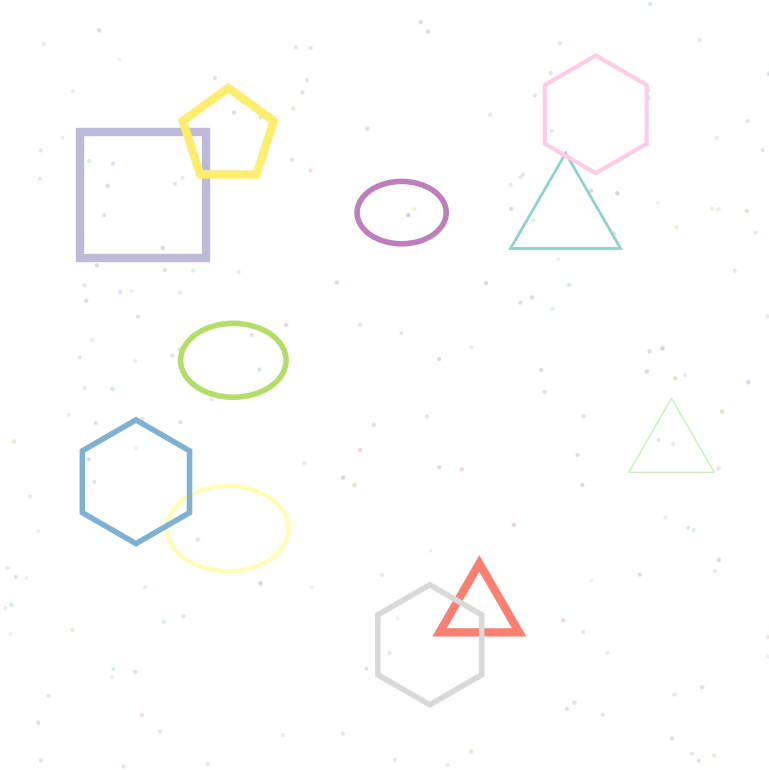[{"shape": "triangle", "thickness": 1, "radius": 0.41, "center": [0.735, 0.719]}, {"shape": "oval", "thickness": 1.5, "radius": 0.39, "center": [0.296, 0.313]}, {"shape": "square", "thickness": 3, "radius": 0.41, "center": [0.186, 0.747]}, {"shape": "triangle", "thickness": 3, "radius": 0.3, "center": [0.623, 0.209]}, {"shape": "hexagon", "thickness": 2, "radius": 0.4, "center": [0.177, 0.374]}, {"shape": "oval", "thickness": 2, "radius": 0.34, "center": [0.303, 0.532]}, {"shape": "hexagon", "thickness": 1.5, "radius": 0.38, "center": [0.774, 0.851]}, {"shape": "hexagon", "thickness": 2, "radius": 0.39, "center": [0.558, 0.163]}, {"shape": "oval", "thickness": 2, "radius": 0.29, "center": [0.522, 0.724]}, {"shape": "triangle", "thickness": 0.5, "radius": 0.32, "center": [0.872, 0.419]}, {"shape": "pentagon", "thickness": 3, "radius": 0.31, "center": [0.296, 0.824]}]